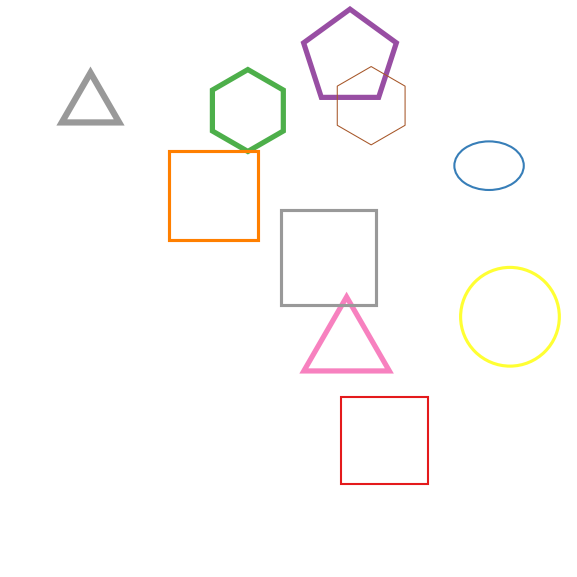[{"shape": "square", "thickness": 1, "radius": 0.38, "center": [0.665, 0.236]}, {"shape": "oval", "thickness": 1, "radius": 0.3, "center": [0.847, 0.712]}, {"shape": "hexagon", "thickness": 2.5, "radius": 0.35, "center": [0.429, 0.808]}, {"shape": "pentagon", "thickness": 2.5, "radius": 0.42, "center": [0.606, 0.899]}, {"shape": "square", "thickness": 1.5, "radius": 0.38, "center": [0.369, 0.66]}, {"shape": "circle", "thickness": 1.5, "radius": 0.43, "center": [0.883, 0.451]}, {"shape": "hexagon", "thickness": 0.5, "radius": 0.34, "center": [0.643, 0.816]}, {"shape": "triangle", "thickness": 2.5, "radius": 0.43, "center": [0.6, 0.4]}, {"shape": "triangle", "thickness": 3, "radius": 0.29, "center": [0.157, 0.816]}, {"shape": "square", "thickness": 1.5, "radius": 0.41, "center": [0.57, 0.553]}]